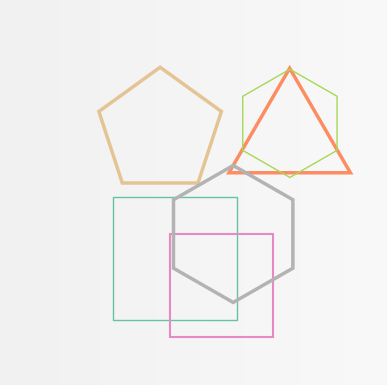[{"shape": "square", "thickness": 1, "radius": 0.8, "center": [0.451, 0.328]}, {"shape": "triangle", "thickness": 2.5, "radius": 0.9, "center": [0.748, 0.642]}, {"shape": "square", "thickness": 1.5, "radius": 0.67, "center": [0.572, 0.258]}, {"shape": "hexagon", "thickness": 1, "radius": 0.7, "center": [0.748, 0.68]}, {"shape": "pentagon", "thickness": 2.5, "radius": 0.83, "center": [0.413, 0.659]}, {"shape": "hexagon", "thickness": 2.5, "radius": 0.89, "center": [0.602, 0.392]}]